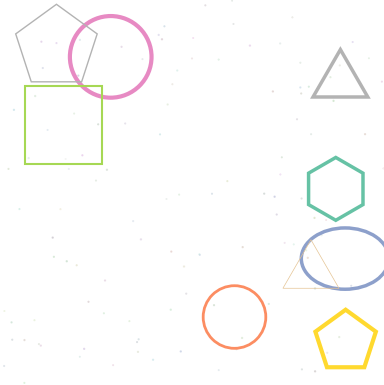[{"shape": "hexagon", "thickness": 2.5, "radius": 0.41, "center": [0.872, 0.509]}, {"shape": "circle", "thickness": 2, "radius": 0.41, "center": [0.609, 0.177]}, {"shape": "oval", "thickness": 2.5, "radius": 0.57, "center": [0.896, 0.328]}, {"shape": "circle", "thickness": 3, "radius": 0.53, "center": [0.288, 0.852]}, {"shape": "square", "thickness": 1.5, "radius": 0.5, "center": [0.164, 0.676]}, {"shape": "pentagon", "thickness": 3, "radius": 0.41, "center": [0.898, 0.113]}, {"shape": "triangle", "thickness": 0.5, "radius": 0.42, "center": [0.808, 0.293]}, {"shape": "pentagon", "thickness": 1, "radius": 0.56, "center": [0.147, 0.878]}, {"shape": "triangle", "thickness": 2.5, "radius": 0.41, "center": [0.884, 0.789]}]